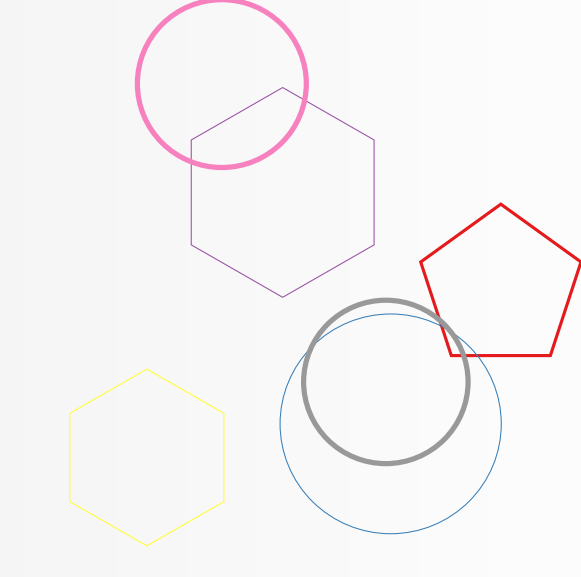[{"shape": "pentagon", "thickness": 1.5, "radius": 0.72, "center": [0.862, 0.501]}, {"shape": "circle", "thickness": 0.5, "radius": 0.95, "center": [0.672, 0.265]}, {"shape": "hexagon", "thickness": 0.5, "radius": 0.91, "center": [0.486, 0.666]}, {"shape": "hexagon", "thickness": 0.5, "radius": 0.77, "center": [0.253, 0.207]}, {"shape": "circle", "thickness": 2.5, "radius": 0.73, "center": [0.382, 0.854]}, {"shape": "circle", "thickness": 2.5, "radius": 0.71, "center": [0.664, 0.338]}]